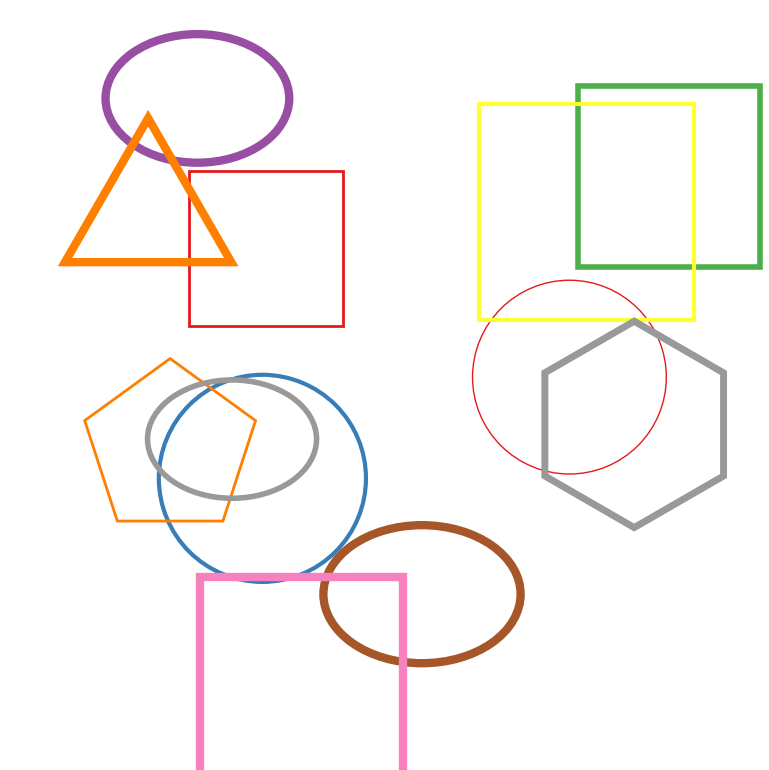[{"shape": "square", "thickness": 1, "radius": 0.5, "center": [0.345, 0.677]}, {"shape": "circle", "thickness": 0.5, "radius": 0.63, "center": [0.74, 0.51]}, {"shape": "circle", "thickness": 1.5, "radius": 0.67, "center": [0.341, 0.379]}, {"shape": "square", "thickness": 2, "radius": 0.59, "center": [0.869, 0.771]}, {"shape": "oval", "thickness": 3, "radius": 0.6, "center": [0.256, 0.872]}, {"shape": "pentagon", "thickness": 1, "radius": 0.58, "center": [0.221, 0.418]}, {"shape": "triangle", "thickness": 3, "radius": 0.62, "center": [0.192, 0.722]}, {"shape": "square", "thickness": 1.5, "radius": 0.7, "center": [0.761, 0.724]}, {"shape": "oval", "thickness": 3, "radius": 0.64, "center": [0.548, 0.228]}, {"shape": "square", "thickness": 3, "radius": 0.66, "center": [0.392, 0.119]}, {"shape": "oval", "thickness": 2, "radius": 0.55, "center": [0.301, 0.43]}, {"shape": "hexagon", "thickness": 2.5, "radius": 0.67, "center": [0.824, 0.449]}]